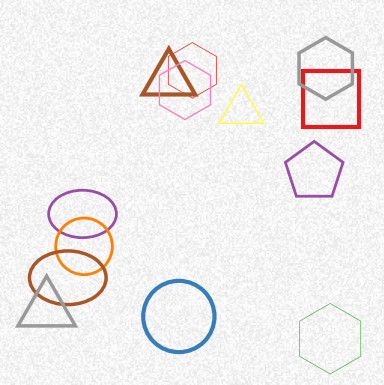[{"shape": "square", "thickness": 3, "radius": 0.36, "center": [0.859, 0.743]}, {"shape": "hexagon", "thickness": 0.5, "radius": 0.36, "center": [0.5, 0.817]}, {"shape": "circle", "thickness": 3, "radius": 0.46, "center": [0.465, 0.178]}, {"shape": "hexagon", "thickness": 0.5, "radius": 0.46, "center": [0.858, 0.12]}, {"shape": "oval", "thickness": 2, "radius": 0.44, "center": [0.214, 0.444]}, {"shape": "pentagon", "thickness": 2, "radius": 0.39, "center": [0.816, 0.554]}, {"shape": "circle", "thickness": 2, "radius": 0.37, "center": [0.218, 0.36]}, {"shape": "triangle", "thickness": 1, "radius": 0.33, "center": [0.627, 0.714]}, {"shape": "oval", "thickness": 2.5, "radius": 0.5, "center": [0.176, 0.278]}, {"shape": "triangle", "thickness": 3, "radius": 0.39, "center": [0.439, 0.794]}, {"shape": "hexagon", "thickness": 1, "radius": 0.38, "center": [0.48, 0.766]}, {"shape": "hexagon", "thickness": 2.5, "radius": 0.4, "center": [0.846, 0.822]}, {"shape": "triangle", "thickness": 2.5, "radius": 0.43, "center": [0.121, 0.197]}]